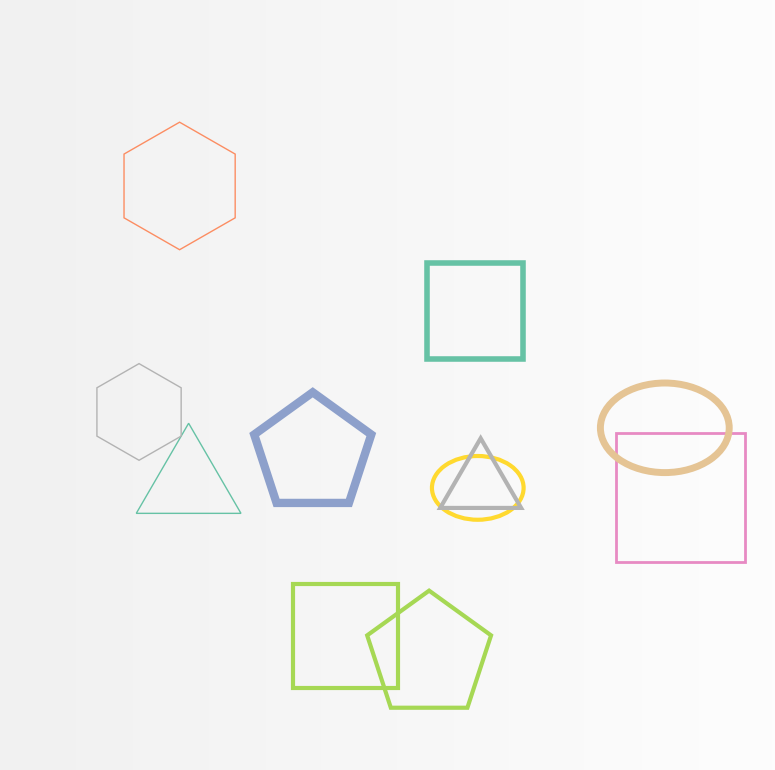[{"shape": "square", "thickness": 2, "radius": 0.31, "center": [0.613, 0.596]}, {"shape": "triangle", "thickness": 0.5, "radius": 0.39, "center": [0.243, 0.372]}, {"shape": "hexagon", "thickness": 0.5, "radius": 0.41, "center": [0.232, 0.759]}, {"shape": "pentagon", "thickness": 3, "radius": 0.4, "center": [0.404, 0.411]}, {"shape": "square", "thickness": 1, "radius": 0.42, "center": [0.878, 0.354]}, {"shape": "square", "thickness": 1.5, "radius": 0.34, "center": [0.446, 0.174]}, {"shape": "pentagon", "thickness": 1.5, "radius": 0.42, "center": [0.554, 0.149]}, {"shape": "oval", "thickness": 1.5, "radius": 0.3, "center": [0.616, 0.366]}, {"shape": "oval", "thickness": 2.5, "radius": 0.42, "center": [0.858, 0.444]}, {"shape": "triangle", "thickness": 1.5, "radius": 0.3, "center": [0.62, 0.371]}, {"shape": "hexagon", "thickness": 0.5, "radius": 0.31, "center": [0.179, 0.465]}]